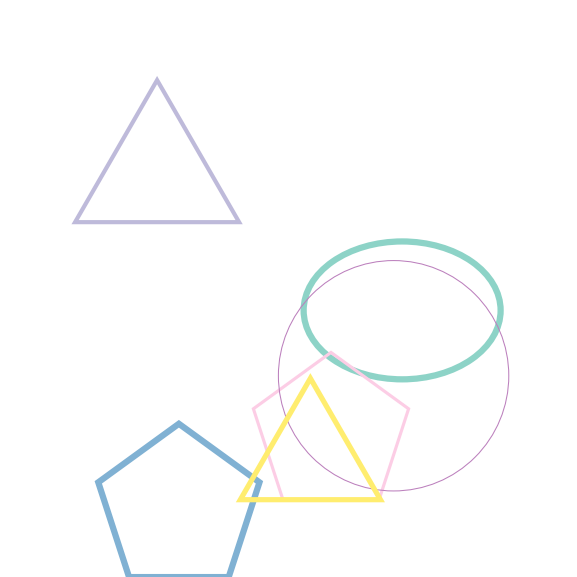[{"shape": "oval", "thickness": 3, "radius": 0.85, "center": [0.696, 0.462]}, {"shape": "triangle", "thickness": 2, "radius": 0.82, "center": [0.272, 0.696]}, {"shape": "pentagon", "thickness": 3, "radius": 0.73, "center": [0.31, 0.119]}, {"shape": "pentagon", "thickness": 1.5, "radius": 0.71, "center": [0.573, 0.248]}, {"shape": "circle", "thickness": 0.5, "radius": 1.0, "center": [0.682, 0.348]}, {"shape": "triangle", "thickness": 2.5, "radius": 0.7, "center": [0.537, 0.204]}]